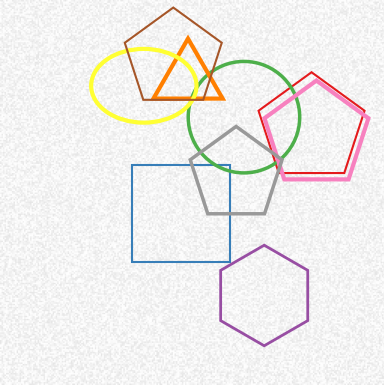[{"shape": "pentagon", "thickness": 1.5, "radius": 0.72, "center": [0.809, 0.668]}, {"shape": "square", "thickness": 1.5, "radius": 0.63, "center": [0.471, 0.445]}, {"shape": "circle", "thickness": 2.5, "radius": 0.72, "center": [0.634, 0.696]}, {"shape": "hexagon", "thickness": 2, "radius": 0.65, "center": [0.686, 0.233]}, {"shape": "triangle", "thickness": 3, "radius": 0.52, "center": [0.488, 0.796]}, {"shape": "oval", "thickness": 3, "radius": 0.68, "center": [0.374, 0.777]}, {"shape": "pentagon", "thickness": 1.5, "radius": 0.66, "center": [0.45, 0.848]}, {"shape": "pentagon", "thickness": 3, "radius": 0.71, "center": [0.822, 0.649]}, {"shape": "pentagon", "thickness": 2.5, "radius": 0.63, "center": [0.613, 0.546]}]